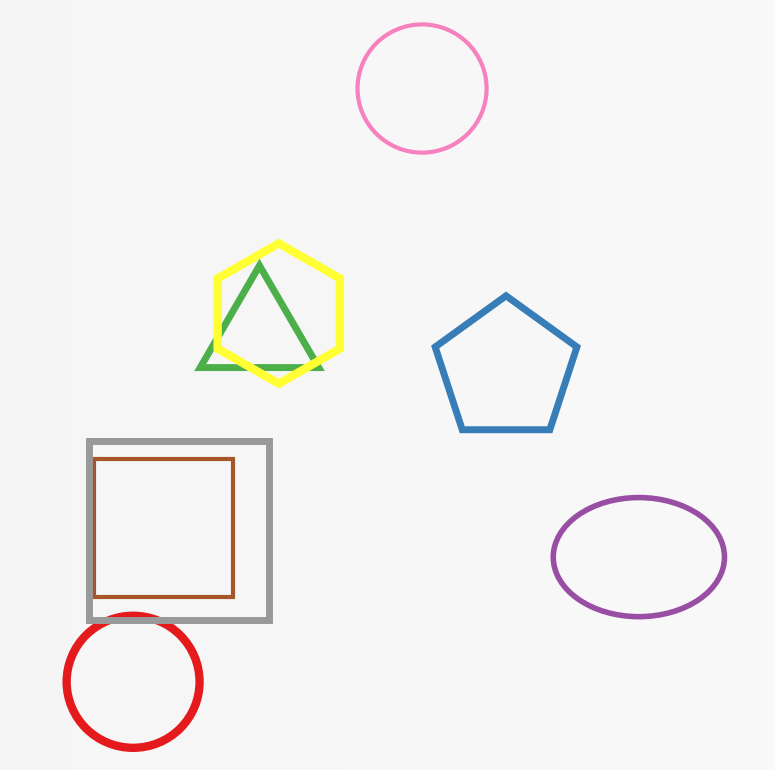[{"shape": "circle", "thickness": 3, "radius": 0.43, "center": [0.172, 0.115]}, {"shape": "pentagon", "thickness": 2.5, "radius": 0.48, "center": [0.653, 0.52]}, {"shape": "triangle", "thickness": 2.5, "radius": 0.44, "center": [0.335, 0.567]}, {"shape": "oval", "thickness": 2, "radius": 0.55, "center": [0.824, 0.276]}, {"shape": "hexagon", "thickness": 3, "radius": 0.46, "center": [0.36, 0.593]}, {"shape": "square", "thickness": 1.5, "radius": 0.45, "center": [0.211, 0.314]}, {"shape": "circle", "thickness": 1.5, "radius": 0.42, "center": [0.545, 0.885]}, {"shape": "square", "thickness": 2.5, "radius": 0.58, "center": [0.231, 0.311]}]